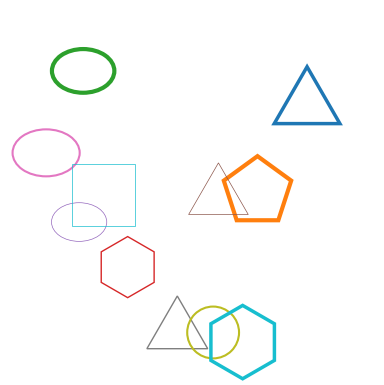[{"shape": "triangle", "thickness": 2.5, "radius": 0.49, "center": [0.798, 0.728]}, {"shape": "pentagon", "thickness": 3, "radius": 0.46, "center": [0.669, 0.502]}, {"shape": "oval", "thickness": 3, "radius": 0.41, "center": [0.216, 0.816]}, {"shape": "hexagon", "thickness": 1, "radius": 0.4, "center": [0.332, 0.306]}, {"shape": "oval", "thickness": 0.5, "radius": 0.36, "center": [0.206, 0.423]}, {"shape": "triangle", "thickness": 0.5, "radius": 0.45, "center": [0.567, 0.488]}, {"shape": "oval", "thickness": 1.5, "radius": 0.44, "center": [0.12, 0.603]}, {"shape": "triangle", "thickness": 1, "radius": 0.46, "center": [0.461, 0.14]}, {"shape": "circle", "thickness": 1.5, "radius": 0.34, "center": [0.554, 0.136]}, {"shape": "square", "thickness": 0.5, "radius": 0.41, "center": [0.269, 0.493]}, {"shape": "hexagon", "thickness": 2.5, "radius": 0.48, "center": [0.63, 0.111]}]